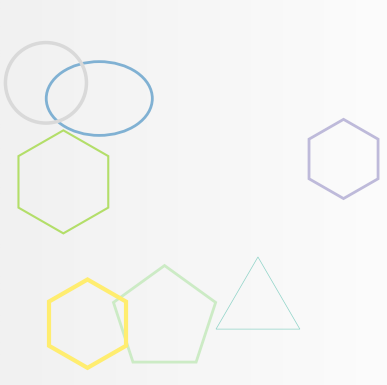[{"shape": "triangle", "thickness": 0.5, "radius": 0.62, "center": [0.666, 0.208]}, {"shape": "hexagon", "thickness": 2, "radius": 0.51, "center": [0.887, 0.587]}, {"shape": "oval", "thickness": 2, "radius": 0.68, "center": [0.256, 0.744]}, {"shape": "hexagon", "thickness": 1.5, "radius": 0.67, "center": [0.164, 0.528]}, {"shape": "circle", "thickness": 2.5, "radius": 0.52, "center": [0.119, 0.785]}, {"shape": "pentagon", "thickness": 2, "radius": 0.69, "center": [0.425, 0.172]}, {"shape": "hexagon", "thickness": 3, "radius": 0.57, "center": [0.226, 0.159]}]